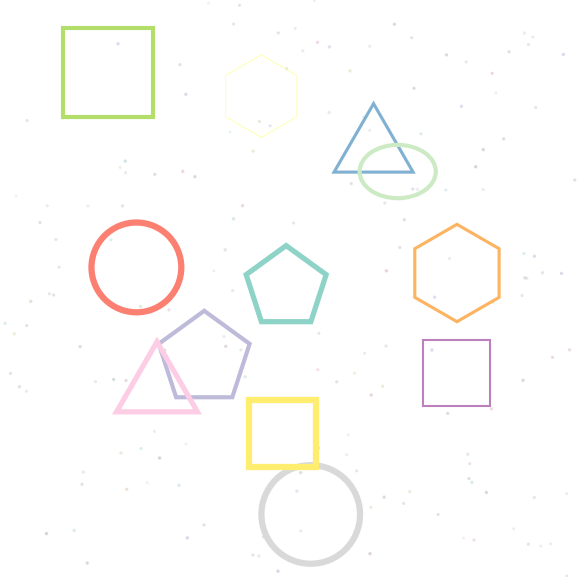[{"shape": "pentagon", "thickness": 2.5, "radius": 0.36, "center": [0.495, 0.501]}, {"shape": "hexagon", "thickness": 0.5, "radius": 0.36, "center": [0.452, 0.833]}, {"shape": "pentagon", "thickness": 2, "radius": 0.41, "center": [0.354, 0.378]}, {"shape": "circle", "thickness": 3, "radius": 0.39, "center": [0.236, 0.536]}, {"shape": "triangle", "thickness": 1.5, "radius": 0.4, "center": [0.647, 0.741]}, {"shape": "hexagon", "thickness": 1.5, "radius": 0.42, "center": [0.791, 0.526]}, {"shape": "square", "thickness": 2, "radius": 0.39, "center": [0.187, 0.874]}, {"shape": "triangle", "thickness": 2.5, "radius": 0.4, "center": [0.272, 0.326]}, {"shape": "circle", "thickness": 3, "radius": 0.43, "center": [0.538, 0.108]}, {"shape": "square", "thickness": 1, "radius": 0.29, "center": [0.79, 0.353]}, {"shape": "oval", "thickness": 2, "radius": 0.33, "center": [0.689, 0.702]}, {"shape": "square", "thickness": 3, "radius": 0.29, "center": [0.489, 0.248]}]